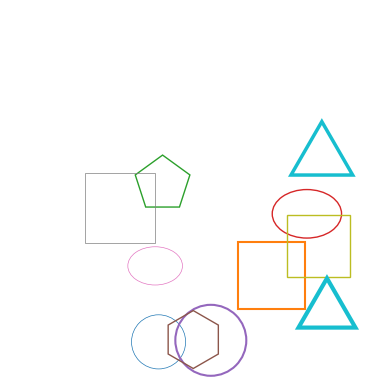[{"shape": "circle", "thickness": 0.5, "radius": 0.35, "center": [0.412, 0.112]}, {"shape": "square", "thickness": 1.5, "radius": 0.44, "center": [0.705, 0.284]}, {"shape": "pentagon", "thickness": 1, "radius": 0.37, "center": [0.422, 0.523]}, {"shape": "oval", "thickness": 1, "radius": 0.45, "center": [0.797, 0.445]}, {"shape": "circle", "thickness": 1.5, "radius": 0.46, "center": [0.548, 0.116]}, {"shape": "hexagon", "thickness": 1, "radius": 0.38, "center": [0.502, 0.118]}, {"shape": "oval", "thickness": 0.5, "radius": 0.35, "center": [0.403, 0.309]}, {"shape": "square", "thickness": 0.5, "radius": 0.46, "center": [0.312, 0.46]}, {"shape": "square", "thickness": 1, "radius": 0.41, "center": [0.827, 0.361]}, {"shape": "triangle", "thickness": 3, "radius": 0.43, "center": [0.849, 0.192]}, {"shape": "triangle", "thickness": 2.5, "radius": 0.46, "center": [0.836, 0.592]}]